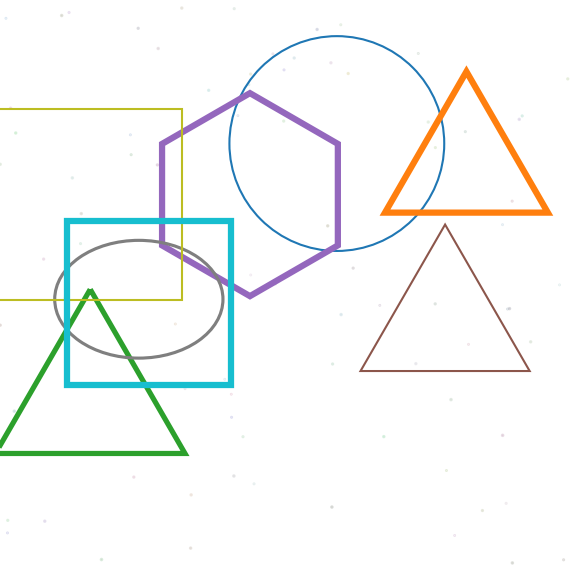[{"shape": "circle", "thickness": 1, "radius": 0.93, "center": [0.583, 0.751]}, {"shape": "triangle", "thickness": 3, "radius": 0.81, "center": [0.808, 0.712]}, {"shape": "triangle", "thickness": 2.5, "radius": 0.95, "center": [0.156, 0.309]}, {"shape": "hexagon", "thickness": 3, "radius": 0.88, "center": [0.433, 0.662]}, {"shape": "triangle", "thickness": 1, "radius": 0.85, "center": [0.771, 0.441]}, {"shape": "oval", "thickness": 1.5, "radius": 0.73, "center": [0.24, 0.481]}, {"shape": "square", "thickness": 1, "radius": 0.83, "center": [0.15, 0.645]}, {"shape": "square", "thickness": 3, "radius": 0.71, "center": [0.258, 0.474]}]